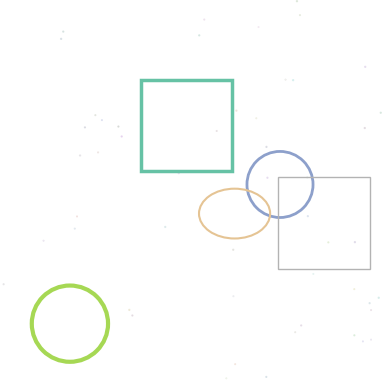[{"shape": "square", "thickness": 2.5, "radius": 0.59, "center": [0.484, 0.674]}, {"shape": "circle", "thickness": 2, "radius": 0.43, "center": [0.727, 0.521]}, {"shape": "circle", "thickness": 3, "radius": 0.5, "center": [0.182, 0.159]}, {"shape": "oval", "thickness": 1.5, "radius": 0.46, "center": [0.609, 0.445]}, {"shape": "square", "thickness": 1, "radius": 0.6, "center": [0.841, 0.42]}]